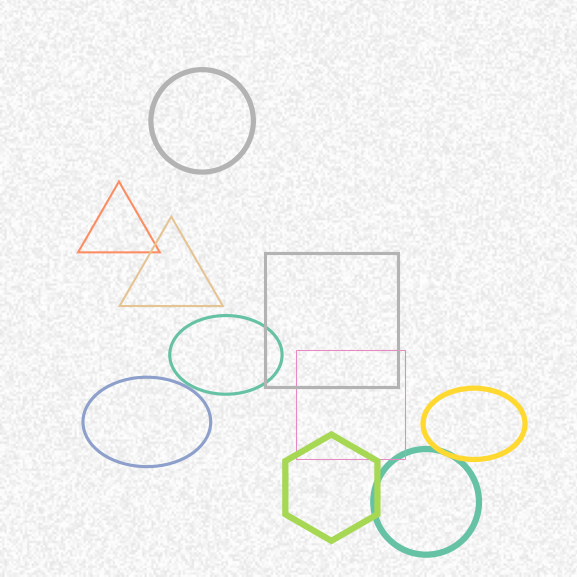[{"shape": "oval", "thickness": 1.5, "radius": 0.49, "center": [0.391, 0.385]}, {"shape": "circle", "thickness": 3, "radius": 0.46, "center": [0.738, 0.13]}, {"shape": "triangle", "thickness": 1, "radius": 0.41, "center": [0.206, 0.603]}, {"shape": "oval", "thickness": 1.5, "radius": 0.55, "center": [0.254, 0.269]}, {"shape": "square", "thickness": 0.5, "radius": 0.47, "center": [0.607, 0.299]}, {"shape": "hexagon", "thickness": 3, "radius": 0.46, "center": [0.574, 0.155]}, {"shape": "oval", "thickness": 2.5, "radius": 0.44, "center": [0.821, 0.265]}, {"shape": "triangle", "thickness": 1, "radius": 0.52, "center": [0.297, 0.521]}, {"shape": "square", "thickness": 1.5, "radius": 0.58, "center": [0.574, 0.445]}, {"shape": "circle", "thickness": 2.5, "radius": 0.44, "center": [0.35, 0.79]}]